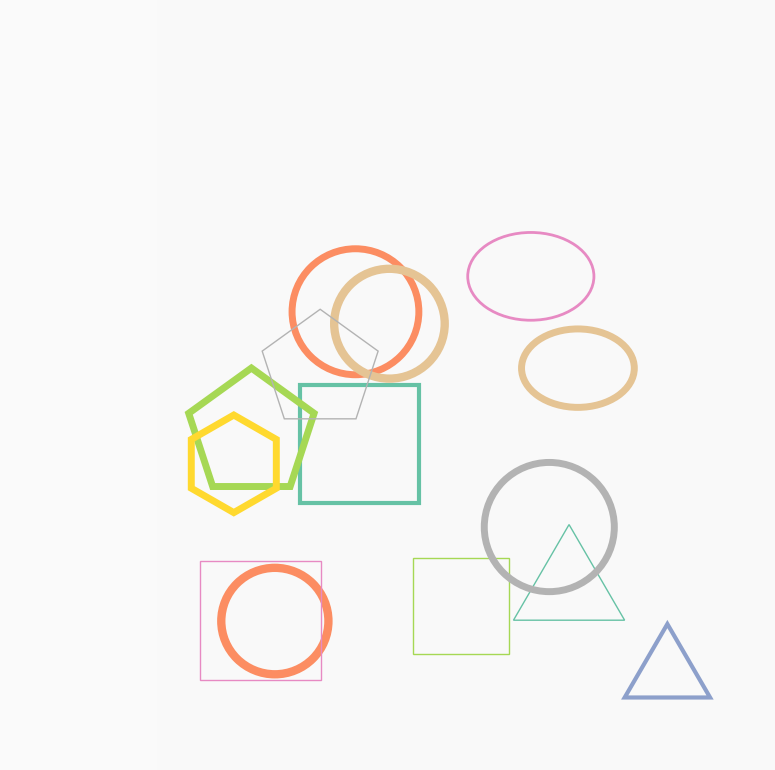[{"shape": "square", "thickness": 1.5, "radius": 0.38, "center": [0.464, 0.424]}, {"shape": "triangle", "thickness": 0.5, "radius": 0.41, "center": [0.734, 0.236]}, {"shape": "circle", "thickness": 3, "radius": 0.35, "center": [0.355, 0.193]}, {"shape": "circle", "thickness": 2.5, "radius": 0.41, "center": [0.459, 0.595]}, {"shape": "triangle", "thickness": 1.5, "radius": 0.32, "center": [0.861, 0.126]}, {"shape": "square", "thickness": 0.5, "radius": 0.39, "center": [0.336, 0.194]}, {"shape": "oval", "thickness": 1, "radius": 0.41, "center": [0.685, 0.641]}, {"shape": "square", "thickness": 0.5, "radius": 0.31, "center": [0.594, 0.213]}, {"shape": "pentagon", "thickness": 2.5, "radius": 0.43, "center": [0.324, 0.437]}, {"shape": "hexagon", "thickness": 2.5, "radius": 0.32, "center": [0.302, 0.398]}, {"shape": "oval", "thickness": 2.5, "radius": 0.36, "center": [0.746, 0.522]}, {"shape": "circle", "thickness": 3, "radius": 0.36, "center": [0.503, 0.58]}, {"shape": "pentagon", "thickness": 0.5, "radius": 0.39, "center": [0.413, 0.52]}, {"shape": "circle", "thickness": 2.5, "radius": 0.42, "center": [0.709, 0.316]}]